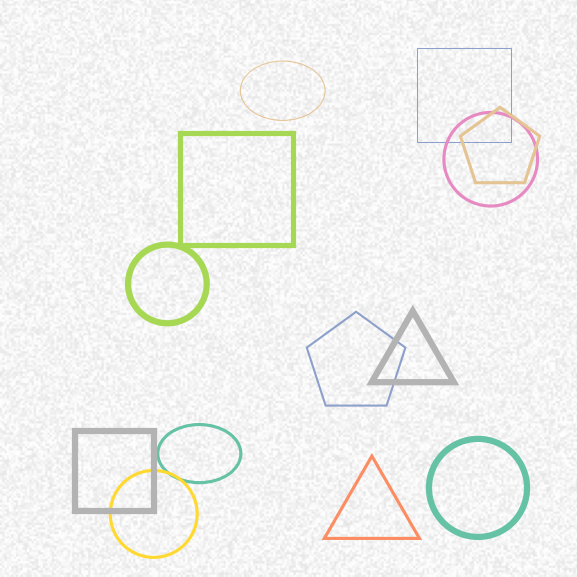[{"shape": "oval", "thickness": 1.5, "radius": 0.36, "center": [0.345, 0.214]}, {"shape": "circle", "thickness": 3, "radius": 0.42, "center": [0.828, 0.154]}, {"shape": "triangle", "thickness": 1.5, "radius": 0.48, "center": [0.644, 0.114]}, {"shape": "square", "thickness": 0.5, "radius": 0.41, "center": [0.804, 0.835]}, {"shape": "pentagon", "thickness": 1, "radius": 0.45, "center": [0.617, 0.369]}, {"shape": "circle", "thickness": 1.5, "radius": 0.41, "center": [0.85, 0.723]}, {"shape": "square", "thickness": 2.5, "radius": 0.49, "center": [0.409, 0.672]}, {"shape": "circle", "thickness": 3, "radius": 0.34, "center": [0.29, 0.507]}, {"shape": "circle", "thickness": 1.5, "radius": 0.38, "center": [0.266, 0.109]}, {"shape": "oval", "thickness": 0.5, "radius": 0.37, "center": [0.49, 0.842]}, {"shape": "pentagon", "thickness": 1.5, "radius": 0.36, "center": [0.866, 0.741]}, {"shape": "square", "thickness": 3, "radius": 0.34, "center": [0.198, 0.183]}, {"shape": "triangle", "thickness": 3, "radius": 0.41, "center": [0.715, 0.378]}]